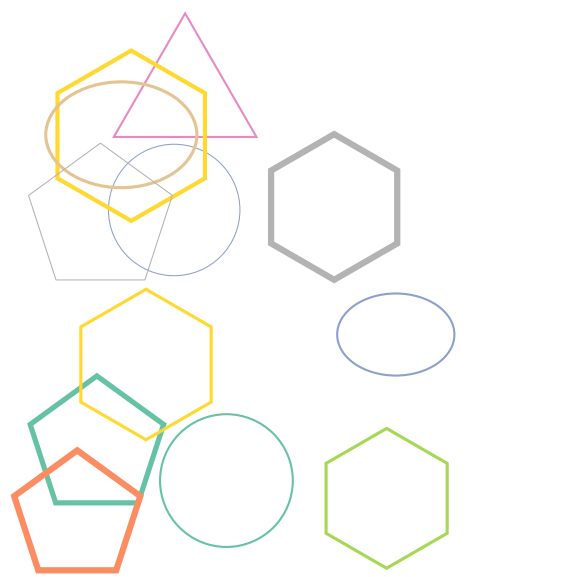[{"shape": "pentagon", "thickness": 2.5, "radius": 0.61, "center": [0.168, 0.227]}, {"shape": "circle", "thickness": 1, "radius": 0.57, "center": [0.392, 0.167]}, {"shape": "pentagon", "thickness": 3, "radius": 0.57, "center": [0.134, 0.104]}, {"shape": "oval", "thickness": 1, "radius": 0.51, "center": [0.685, 0.42]}, {"shape": "circle", "thickness": 0.5, "radius": 0.57, "center": [0.302, 0.636]}, {"shape": "triangle", "thickness": 1, "radius": 0.71, "center": [0.321, 0.833]}, {"shape": "hexagon", "thickness": 1.5, "radius": 0.61, "center": [0.669, 0.136]}, {"shape": "hexagon", "thickness": 1.5, "radius": 0.65, "center": [0.253, 0.368]}, {"shape": "hexagon", "thickness": 2, "radius": 0.74, "center": [0.227, 0.764]}, {"shape": "oval", "thickness": 1.5, "radius": 0.65, "center": [0.21, 0.766]}, {"shape": "pentagon", "thickness": 0.5, "radius": 0.65, "center": [0.174, 0.62]}, {"shape": "hexagon", "thickness": 3, "radius": 0.63, "center": [0.579, 0.641]}]